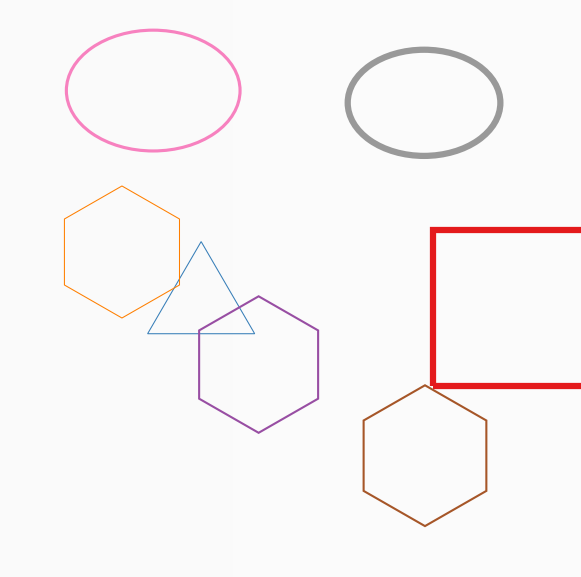[{"shape": "square", "thickness": 3, "radius": 0.67, "center": [0.88, 0.466]}, {"shape": "triangle", "thickness": 0.5, "radius": 0.53, "center": [0.346, 0.474]}, {"shape": "hexagon", "thickness": 1, "radius": 0.59, "center": [0.445, 0.368]}, {"shape": "hexagon", "thickness": 0.5, "radius": 0.57, "center": [0.21, 0.563]}, {"shape": "hexagon", "thickness": 1, "radius": 0.61, "center": [0.731, 0.21]}, {"shape": "oval", "thickness": 1.5, "radius": 0.75, "center": [0.264, 0.842]}, {"shape": "oval", "thickness": 3, "radius": 0.66, "center": [0.73, 0.821]}]